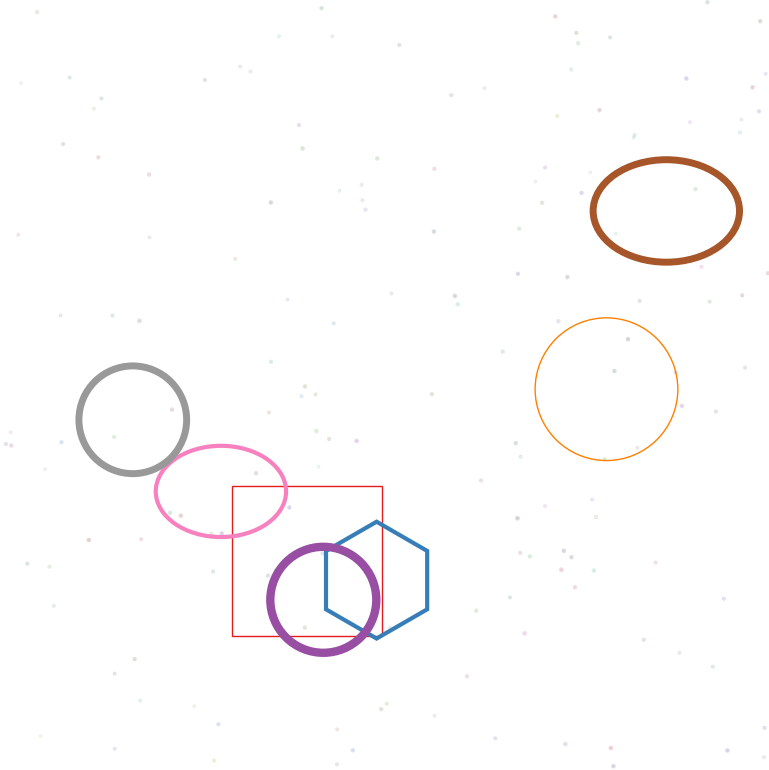[{"shape": "square", "thickness": 0.5, "radius": 0.49, "center": [0.399, 0.272]}, {"shape": "hexagon", "thickness": 1.5, "radius": 0.38, "center": [0.489, 0.247]}, {"shape": "circle", "thickness": 3, "radius": 0.34, "center": [0.42, 0.221]}, {"shape": "circle", "thickness": 0.5, "radius": 0.46, "center": [0.788, 0.495]}, {"shape": "oval", "thickness": 2.5, "radius": 0.48, "center": [0.865, 0.726]}, {"shape": "oval", "thickness": 1.5, "radius": 0.42, "center": [0.287, 0.362]}, {"shape": "circle", "thickness": 2.5, "radius": 0.35, "center": [0.172, 0.455]}]